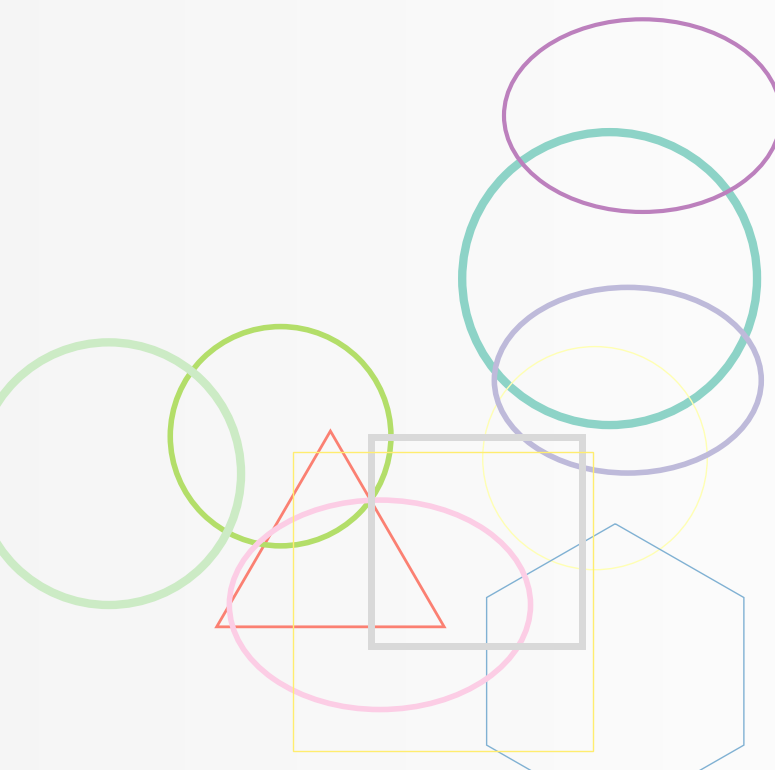[{"shape": "circle", "thickness": 3, "radius": 0.95, "center": [0.787, 0.638]}, {"shape": "circle", "thickness": 0.5, "radius": 0.72, "center": [0.768, 0.405]}, {"shape": "oval", "thickness": 2, "radius": 0.86, "center": [0.81, 0.506]}, {"shape": "triangle", "thickness": 1, "radius": 0.85, "center": [0.426, 0.271]}, {"shape": "hexagon", "thickness": 0.5, "radius": 0.96, "center": [0.794, 0.128]}, {"shape": "circle", "thickness": 2, "radius": 0.71, "center": [0.362, 0.433]}, {"shape": "oval", "thickness": 2, "radius": 0.97, "center": [0.49, 0.215]}, {"shape": "square", "thickness": 2.5, "radius": 0.68, "center": [0.615, 0.297]}, {"shape": "oval", "thickness": 1.5, "radius": 0.89, "center": [0.829, 0.85]}, {"shape": "circle", "thickness": 3, "radius": 0.85, "center": [0.14, 0.385]}, {"shape": "square", "thickness": 0.5, "radius": 0.97, "center": [0.572, 0.219]}]